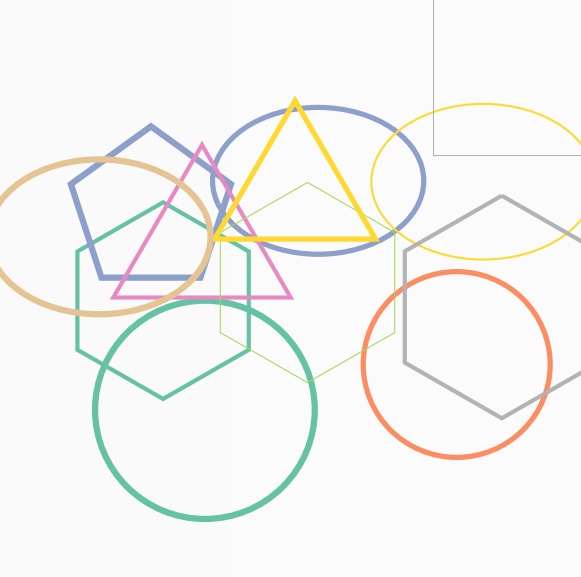[{"shape": "hexagon", "thickness": 2, "radius": 0.85, "center": [0.281, 0.479]}, {"shape": "circle", "thickness": 3, "radius": 0.95, "center": [0.353, 0.29]}, {"shape": "circle", "thickness": 2.5, "radius": 0.8, "center": [0.786, 0.368]}, {"shape": "oval", "thickness": 2.5, "radius": 0.91, "center": [0.547, 0.686]}, {"shape": "pentagon", "thickness": 3, "radius": 0.72, "center": [0.26, 0.636]}, {"shape": "triangle", "thickness": 2, "radius": 0.88, "center": [0.347, 0.572]}, {"shape": "hexagon", "thickness": 0.5, "radius": 0.87, "center": [0.529, 0.51]}, {"shape": "oval", "thickness": 1, "radius": 0.96, "center": [0.831, 0.684]}, {"shape": "triangle", "thickness": 2.5, "radius": 0.8, "center": [0.508, 0.665]}, {"shape": "oval", "thickness": 3, "radius": 0.96, "center": [0.171, 0.589]}, {"shape": "square", "thickness": 0.5, "radius": 0.77, "center": [0.898, 0.884]}, {"shape": "hexagon", "thickness": 2, "radius": 0.96, "center": [0.863, 0.468]}]